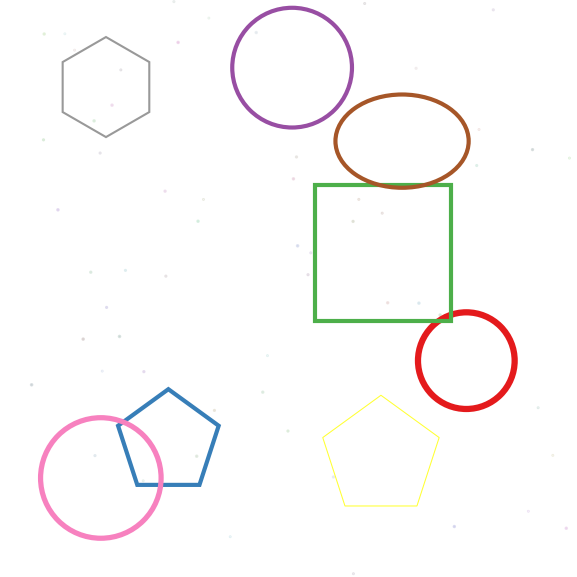[{"shape": "circle", "thickness": 3, "radius": 0.42, "center": [0.807, 0.375]}, {"shape": "pentagon", "thickness": 2, "radius": 0.46, "center": [0.292, 0.234]}, {"shape": "square", "thickness": 2, "radius": 0.59, "center": [0.664, 0.562]}, {"shape": "circle", "thickness": 2, "radius": 0.52, "center": [0.506, 0.882]}, {"shape": "pentagon", "thickness": 0.5, "radius": 0.53, "center": [0.66, 0.209]}, {"shape": "oval", "thickness": 2, "radius": 0.58, "center": [0.696, 0.755]}, {"shape": "circle", "thickness": 2.5, "radius": 0.52, "center": [0.175, 0.171]}, {"shape": "hexagon", "thickness": 1, "radius": 0.43, "center": [0.184, 0.848]}]